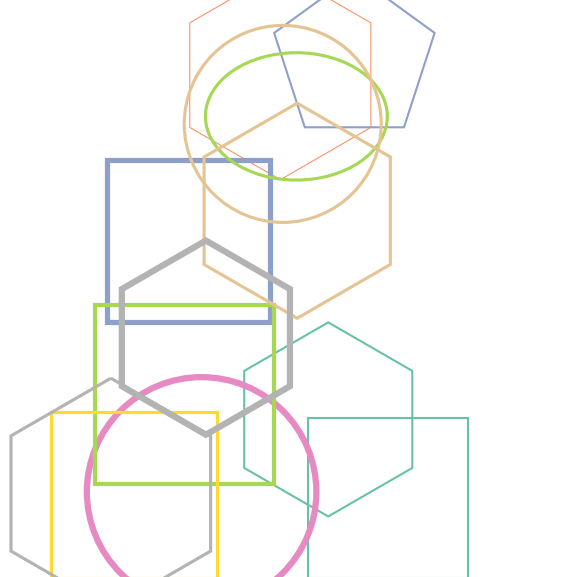[{"shape": "hexagon", "thickness": 1, "radius": 0.84, "center": [0.568, 0.273]}, {"shape": "square", "thickness": 1, "radius": 0.69, "center": [0.672, 0.137]}, {"shape": "hexagon", "thickness": 0.5, "radius": 0.91, "center": [0.485, 0.869]}, {"shape": "square", "thickness": 2.5, "radius": 0.71, "center": [0.326, 0.582]}, {"shape": "pentagon", "thickness": 1, "radius": 0.73, "center": [0.614, 0.897]}, {"shape": "circle", "thickness": 3, "radius": 0.99, "center": [0.349, 0.147]}, {"shape": "square", "thickness": 2, "radius": 0.77, "center": [0.319, 0.316]}, {"shape": "oval", "thickness": 1.5, "radius": 0.79, "center": [0.513, 0.798]}, {"shape": "square", "thickness": 1.5, "radius": 0.72, "center": [0.232, 0.142]}, {"shape": "hexagon", "thickness": 1.5, "radius": 0.93, "center": [0.515, 0.634]}, {"shape": "circle", "thickness": 1.5, "radius": 0.85, "center": [0.49, 0.785]}, {"shape": "hexagon", "thickness": 3, "radius": 0.84, "center": [0.357, 0.414]}, {"shape": "hexagon", "thickness": 1.5, "radius": 1.0, "center": [0.192, 0.145]}]